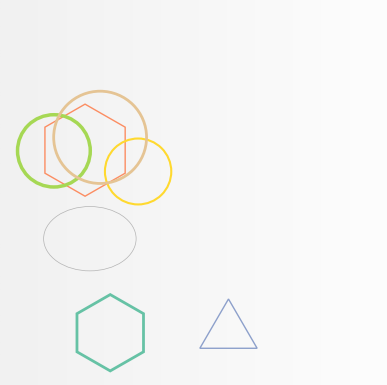[{"shape": "hexagon", "thickness": 2, "radius": 0.5, "center": [0.284, 0.136]}, {"shape": "hexagon", "thickness": 1, "radius": 0.6, "center": [0.219, 0.61]}, {"shape": "triangle", "thickness": 1, "radius": 0.43, "center": [0.59, 0.138]}, {"shape": "circle", "thickness": 2.5, "radius": 0.47, "center": [0.139, 0.608]}, {"shape": "circle", "thickness": 1.5, "radius": 0.43, "center": [0.356, 0.555]}, {"shape": "circle", "thickness": 2, "radius": 0.6, "center": [0.258, 0.643]}, {"shape": "oval", "thickness": 0.5, "radius": 0.6, "center": [0.232, 0.38]}]